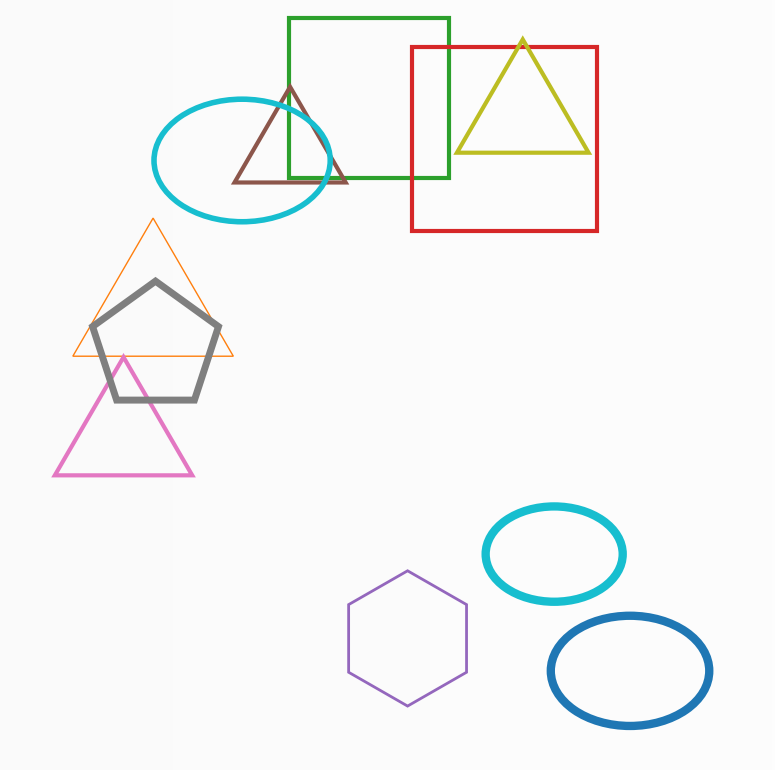[{"shape": "oval", "thickness": 3, "radius": 0.51, "center": [0.813, 0.129]}, {"shape": "triangle", "thickness": 0.5, "radius": 0.6, "center": [0.198, 0.597]}, {"shape": "square", "thickness": 1.5, "radius": 0.52, "center": [0.476, 0.873]}, {"shape": "square", "thickness": 1.5, "radius": 0.6, "center": [0.651, 0.82]}, {"shape": "hexagon", "thickness": 1, "radius": 0.44, "center": [0.526, 0.171]}, {"shape": "triangle", "thickness": 1.5, "radius": 0.41, "center": [0.374, 0.804]}, {"shape": "triangle", "thickness": 1.5, "radius": 0.51, "center": [0.159, 0.434]}, {"shape": "pentagon", "thickness": 2.5, "radius": 0.43, "center": [0.201, 0.549]}, {"shape": "triangle", "thickness": 1.5, "radius": 0.49, "center": [0.675, 0.851]}, {"shape": "oval", "thickness": 3, "radius": 0.44, "center": [0.715, 0.28]}, {"shape": "oval", "thickness": 2, "radius": 0.57, "center": [0.312, 0.792]}]